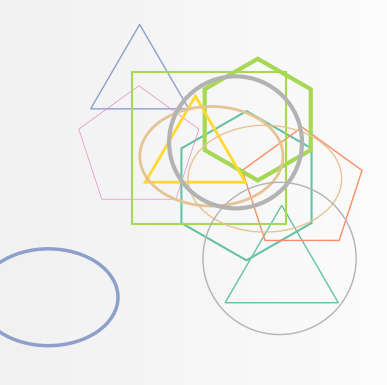[{"shape": "hexagon", "thickness": 1.5, "radius": 0.97, "center": [0.636, 0.518]}, {"shape": "triangle", "thickness": 1, "radius": 0.84, "center": [0.727, 0.298]}, {"shape": "pentagon", "thickness": 1, "radius": 0.81, "center": [0.78, 0.507]}, {"shape": "triangle", "thickness": 1, "radius": 0.73, "center": [0.36, 0.79]}, {"shape": "oval", "thickness": 2.5, "radius": 0.9, "center": [0.125, 0.228]}, {"shape": "pentagon", "thickness": 0.5, "radius": 0.81, "center": [0.358, 0.614]}, {"shape": "square", "thickness": 1.5, "radius": 0.99, "center": [0.539, 0.616]}, {"shape": "hexagon", "thickness": 3, "radius": 0.79, "center": [0.665, 0.689]}, {"shape": "triangle", "thickness": 2, "radius": 0.75, "center": [0.504, 0.601]}, {"shape": "oval", "thickness": 2, "radius": 0.92, "center": [0.546, 0.594]}, {"shape": "oval", "thickness": 1, "radius": 0.99, "center": [0.684, 0.536]}, {"shape": "circle", "thickness": 3, "radius": 0.86, "center": [0.608, 0.63]}, {"shape": "circle", "thickness": 1, "radius": 0.99, "center": [0.721, 0.329]}]